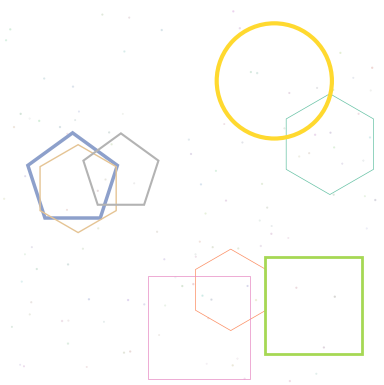[{"shape": "hexagon", "thickness": 0.5, "radius": 0.65, "center": [0.857, 0.626]}, {"shape": "hexagon", "thickness": 0.5, "radius": 0.53, "center": [0.599, 0.247]}, {"shape": "pentagon", "thickness": 2.5, "radius": 0.61, "center": [0.189, 0.533]}, {"shape": "square", "thickness": 0.5, "radius": 0.67, "center": [0.517, 0.15]}, {"shape": "square", "thickness": 2, "radius": 0.63, "center": [0.814, 0.207]}, {"shape": "circle", "thickness": 3, "radius": 0.75, "center": [0.712, 0.79]}, {"shape": "hexagon", "thickness": 1, "radius": 0.57, "center": [0.203, 0.51]}, {"shape": "pentagon", "thickness": 1.5, "radius": 0.51, "center": [0.314, 0.551]}]